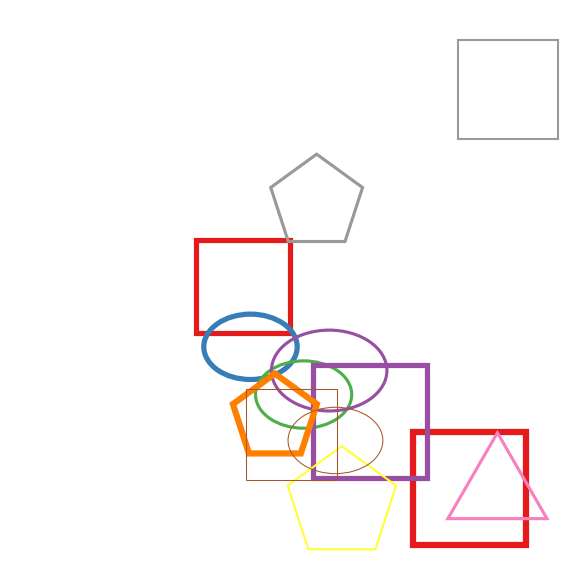[{"shape": "square", "thickness": 2.5, "radius": 0.4, "center": [0.421, 0.503]}, {"shape": "square", "thickness": 3, "radius": 0.49, "center": [0.813, 0.153]}, {"shape": "oval", "thickness": 2.5, "radius": 0.4, "center": [0.434, 0.399]}, {"shape": "oval", "thickness": 1.5, "radius": 0.42, "center": [0.526, 0.316]}, {"shape": "oval", "thickness": 1.5, "radius": 0.5, "center": [0.57, 0.357]}, {"shape": "square", "thickness": 2.5, "radius": 0.49, "center": [0.641, 0.269]}, {"shape": "pentagon", "thickness": 3, "radius": 0.38, "center": [0.476, 0.276]}, {"shape": "pentagon", "thickness": 1, "radius": 0.49, "center": [0.592, 0.128]}, {"shape": "square", "thickness": 0.5, "radius": 0.39, "center": [0.504, 0.246]}, {"shape": "oval", "thickness": 0.5, "radius": 0.41, "center": [0.581, 0.236]}, {"shape": "triangle", "thickness": 1.5, "radius": 0.5, "center": [0.861, 0.151]}, {"shape": "square", "thickness": 1, "radius": 0.43, "center": [0.88, 0.844]}, {"shape": "pentagon", "thickness": 1.5, "radius": 0.42, "center": [0.548, 0.649]}]